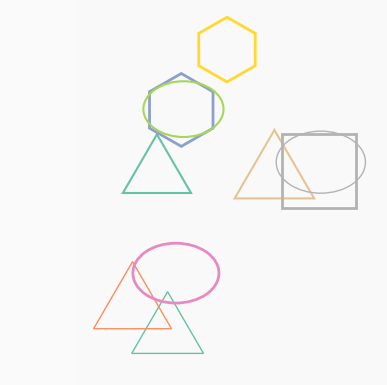[{"shape": "triangle", "thickness": 1, "radius": 0.53, "center": [0.433, 0.136]}, {"shape": "triangle", "thickness": 1.5, "radius": 0.51, "center": [0.405, 0.549]}, {"shape": "triangle", "thickness": 1, "radius": 0.58, "center": [0.342, 0.204]}, {"shape": "hexagon", "thickness": 2, "radius": 0.47, "center": [0.468, 0.714]}, {"shape": "oval", "thickness": 2, "radius": 0.56, "center": [0.454, 0.291]}, {"shape": "oval", "thickness": 1.5, "radius": 0.52, "center": [0.473, 0.717]}, {"shape": "hexagon", "thickness": 2, "radius": 0.42, "center": [0.586, 0.871]}, {"shape": "triangle", "thickness": 1.5, "radius": 0.59, "center": [0.708, 0.544]}, {"shape": "square", "thickness": 2, "radius": 0.48, "center": [0.823, 0.556]}, {"shape": "oval", "thickness": 1, "radius": 0.58, "center": [0.828, 0.579]}]